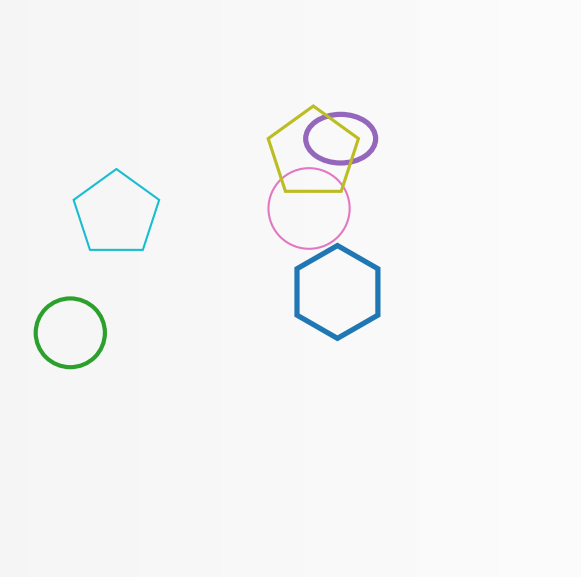[{"shape": "hexagon", "thickness": 2.5, "radius": 0.4, "center": [0.581, 0.494]}, {"shape": "circle", "thickness": 2, "radius": 0.3, "center": [0.121, 0.423]}, {"shape": "oval", "thickness": 2.5, "radius": 0.3, "center": [0.586, 0.759]}, {"shape": "circle", "thickness": 1, "radius": 0.35, "center": [0.532, 0.638]}, {"shape": "pentagon", "thickness": 1.5, "radius": 0.41, "center": [0.539, 0.734]}, {"shape": "pentagon", "thickness": 1, "radius": 0.39, "center": [0.2, 0.629]}]